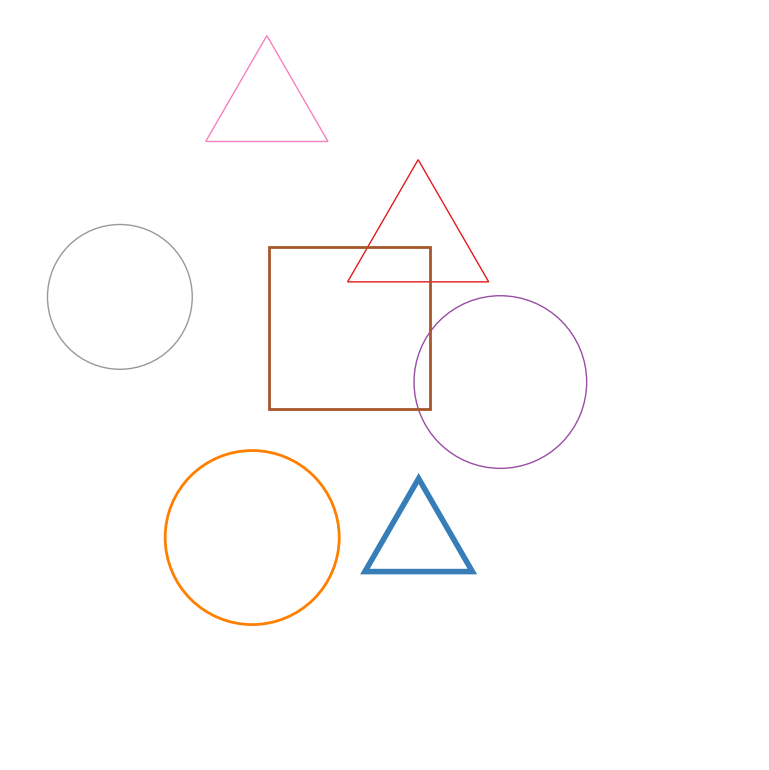[{"shape": "triangle", "thickness": 0.5, "radius": 0.53, "center": [0.543, 0.687]}, {"shape": "triangle", "thickness": 2, "radius": 0.4, "center": [0.544, 0.298]}, {"shape": "circle", "thickness": 0.5, "radius": 0.56, "center": [0.65, 0.504]}, {"shape": "circle", "thickness": 1, "radius": 0.57, "center": [0.328, 0.302]}, {"shape": "square", "thickness": 1, "radius": 0.52, "center": [0.454, 0.574]}, {"shape": "triangle", "thickness": 0.5, "radius": 0.46, "center": [0.347, 0.862]}, {"shape": "circle", "thickness": 0.5, "radius": 0.47, "center": [0.156, 0.614]}]